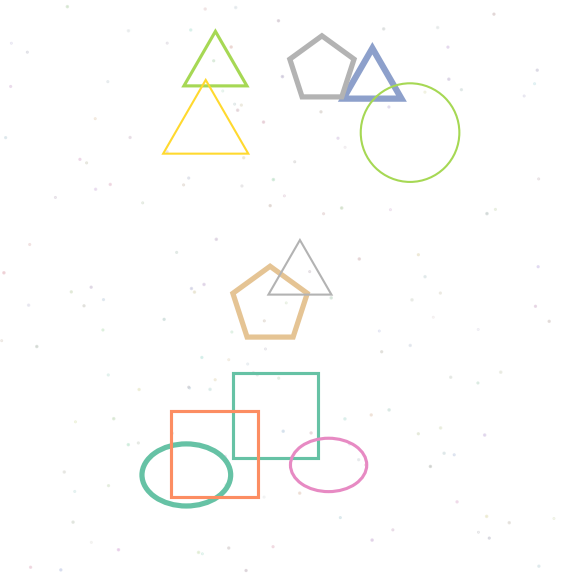[{"shape": "oval", "thickness": 2.5, "radius": 0.38, "center": [0.323, 0.177]}, {"shape": "square", "thickness": 1.5, "radius": 0.37, "center": [0.477, 0.279]}, {"shape": "square", "thickness": 1.5, "radius": 0.37, "center": [0.371, 0.212]}, {"shape": "triangle", "thickness": 3, "radius": 0.29, "center": [0.645, 0.857]}, {"shape": "oval", "thickness": 1.5, "radius": 0.33, "center": [0.569, 0.194]}, {"shape": "triangle", "thickness": 1.5, "radius": 0.31, "center": [0.373, 0.882]}, {"shape": "circle", "thickness": 1, "radius": 0.43, "center": [0.71, 0.77]}, {"shape": "triangle", "thickness": 1, "radius": 0.43, "center": [0.356, 0.776]}, {"shape": "pentagon", "thickness": 2.5, "radius": 0.34, "center": [0.468, 0.47]}, {"shape": "pentagon", "thickness": 2.5, "radius": 0.29, "center": [0.557, 0.879]}, {"shape": "triangle", "thickness": 1, "radius": 0.31, "center": [0.519, 0.52]}]